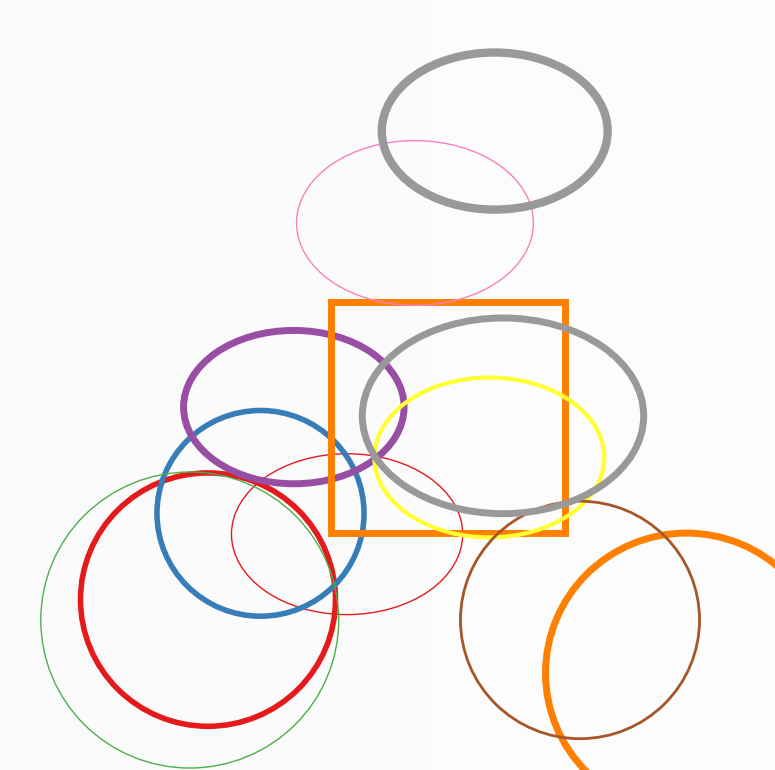[{"shape": "oval", "thickness": 0.5, "radius": 0.75, "center": [0.448, 0.306]}, {"shape": "circle", "thickness": 2, "radius": 0.82, "center": [0.268, 0.221]}, {"shape": "circle", "thickness": 2, "radius": 0.67, "center": [0.336, 0.333]}, {"shape": "circle", "thickness": 0.5, "radius": 0.96, "center": [0.245, 0.195]}, {"shape": "oval", "thickness": 2.5, "radius": 0.71, "center": [0.379, 0.471]}, {"shape": "circle", "thickness": 2.5, "radius": 0.91, "center": [0.886, 0.126]}, {"shape": "square", "thickness": 2.5, "radius": 0.75, "center": [0.578, 0.458]}, {"shape": "oval", "thickness": 1.5, "radius": 0.74, "center": [0.631, 0.406]}, {"shape": "circle", "thickness": 1, "radius": 0.77, "center": [0.748, 0.195]}, {"shape": "oval", "thickness": 0.5, "radius": 0.76, "center": [0.535, 0.71]}, {"shape": "oval", "thickness": 2.5, "radius": 0.91, "center": [0.649, 0.46]}, {"shape": "oval", "thickness": 3, "radius": 0.73, "center": [0.638, 0.83]}]